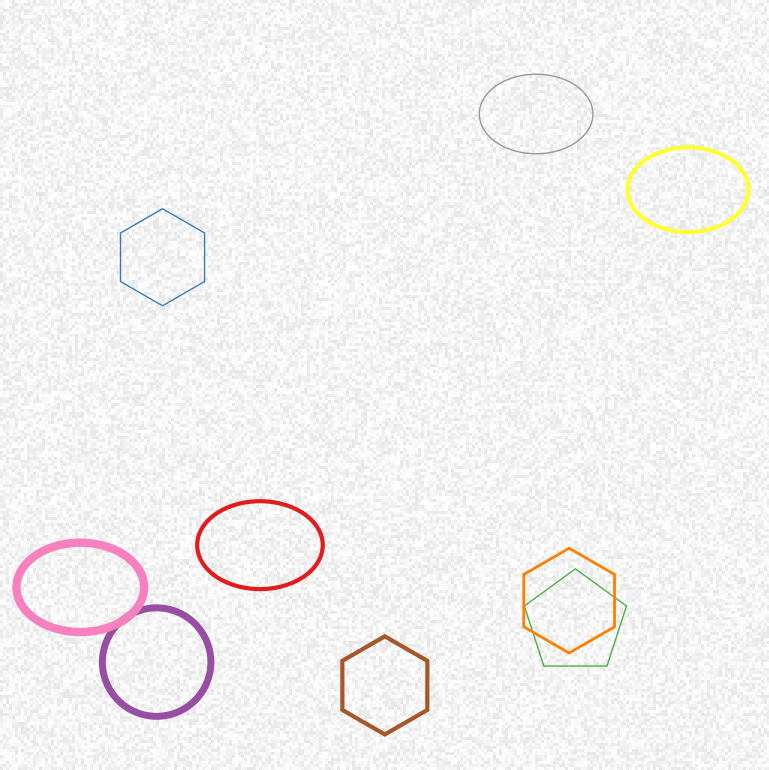[{"shape": "oval", "thickness": 1.5, "radius": 0.41, "center": [0.338, 0.292]}, {"shape": "hexagon", "thickness": 0.5, "radius": 0.32, "center": [0.211, 0.666]}, {"shape": "pentagon", "thickness": 0.5, "radius": 0.35, "center": [0.747, 0.191]}, {"shape": "circle", "thickness": 2.5, "radius": 0.35, "center": [0.203, 0.14]}, {"shape": "hexagon", "thickness": 1, "radius": 0.34, "center": [0.739, 0.22]}, {"shape": "oval", "thickness": 1.5, "radius": 0.39, "center": [0.894, 0.754]}, {"shape": "hexagon", "thickness": 1.5, "radius": 0.32, "center": [0.5, 0.11]}, {"shape": "oval", "thickness": 3, "radius": 0.41, "center": [0.104, 0.237]}, {"shape": "oval", "thickness": 0.5, "radius": 0.37, "center": [0.696, 0.852]}]